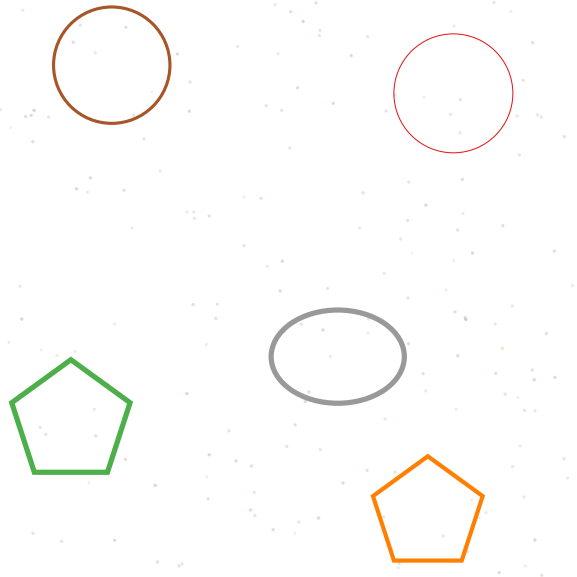[{"shape": "circle", "thickness": 0.5, "radius": 0.52, "center": [0.785, 0.838]}, {"shape": "pentagon", "thickness": 2.5, "radius": 0.54, "center": [0.123, 0.269]}, {"shape": "pentagon", "thickness": 2, "radius": 0.5, "center": [0.741, 0.109]}, {"shape": "circle", "thickness": 1.5, "radius": 0.5, "center": [0.193, 0.886]}, {"shape": "oval", "thickness": 2.5, "radius": 0.58, "center": [0.585, 0.382]}]